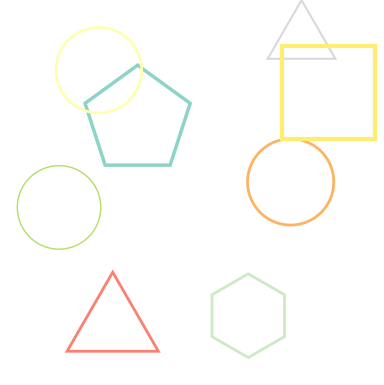[{"shape": "pentagon", "thickness": 2.5, "radius": 0.72, "center": [0.357, 0.687]}, {"shape": "circle", "thickness": 2, "radius": 0.56, "center": [0.257, 0.818]}, {"shape": "triangle", "thickness": 2, "radius": 0.68, "center": [0.293, 0.156]}, {"shape": "circle", "thickness": 2, "radius": 0.56, "center": [0.755, 0.527]}, {"shape": "circle", "thickness": 1, "radius": 0.54, "center": [0.153, 0.461]}, {"shape": "triangle", "thickness": 1.5, "radius": 0.51, "center": [0.783, 0.898]}, {"shape": "hexagon", "thickness": 2, "radius": 0.54, "center": [0.645, 0.18]}, {"shape": "square", "thickness": 3, "radius": 0.6, "center": [0.854, 0.759]}]